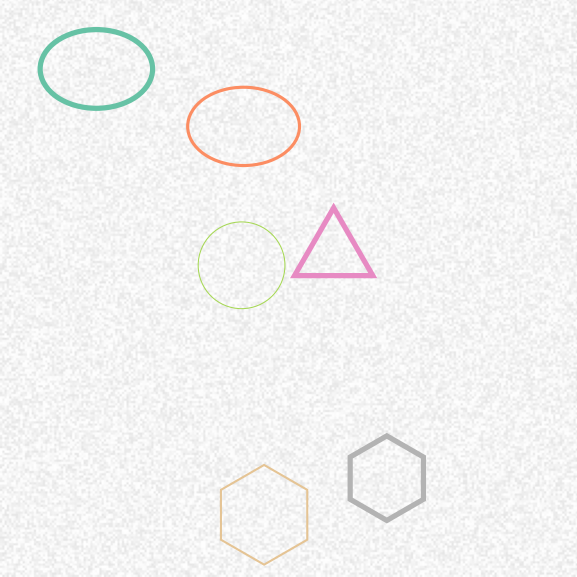[{"shape": "oval", "thickness": 2.5, "radius": 0.49, "center": [0.167, 0.88]}, {"shape": "oval", "thickness": 1.5, "radius": 0.48, "center": [0.422, 0.78]}, {"shape": "triangle", "thickness": 2.5, "radius": 0.39, "center": [0.578, 0.561]}, {"shape": "circle", "thickness": 0.5, "radius": 0.38, "center": [0.418, 0.54]}, {"shape": "hexagon", "thickness": 1, "radius": 0.43, "center": [0.457, 0.108]}, {"shape": "hexagon", "thickness": 2.5, "radius": 0.37, "center": [0.67, 0.171]}]